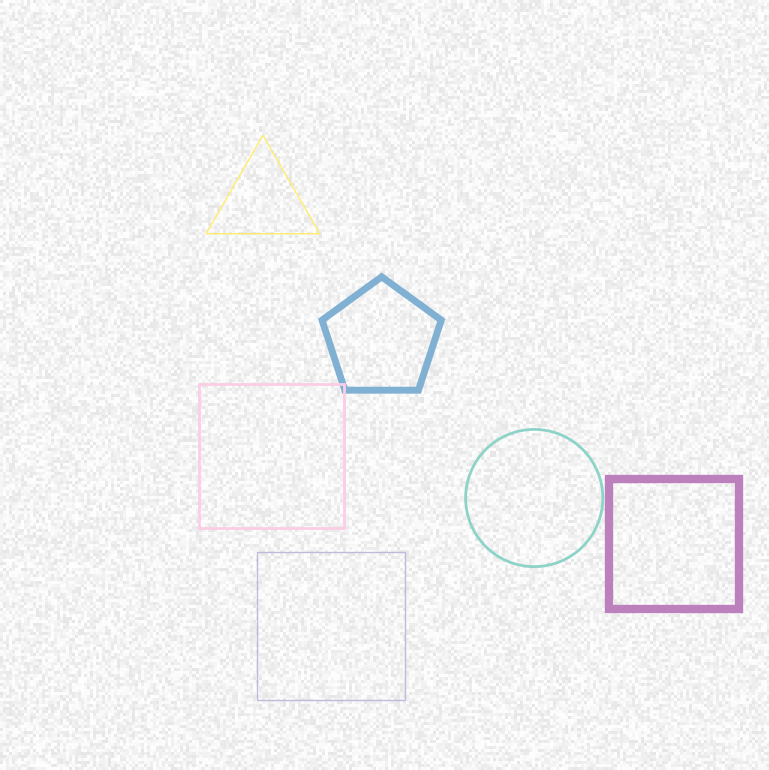[{"shape": "circle", "thickness": 1, "radius": 0.45, "center": [0.694, 0.353]}, {"shape": "square", "thickness": 0.5, "radius": 0.48, "center": [0.43, 0.187]}, {"shape": "pentagon", "thickness": 2.5, "radius": 0.41, "center": [0.496, 0.559]}, {"shape": "square", "thickness": 1, "radius": 0.47, "center": [0.352, 0.408]}, {"shape": "square", "thickness": 3, "radius": 0.42, "center": [0.875, 0.293]}, {"shape": "triangle", "thickness": 0.5, "radius": 0.43, "center": [0.342, 0.739]}]